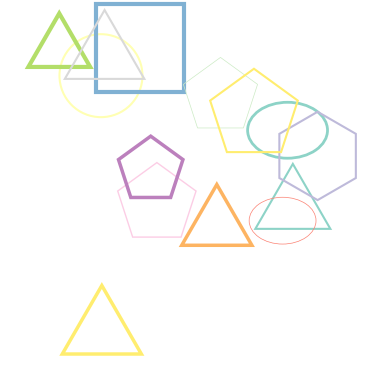[{"shape": "oval", "thickness": 2, "radius": 0.52, "center": [0.747, 0.662]}, {"shape": "triangle", "thickness": 1.5, "radius": 0.56, "center": [0.761, 0.462]}, {"shape": "circle", "thickness": 1.5, "radius": 0.54, "center": [0.262, 0.803]}, {"shape": "hexagon", "thickness": 1.5, "radius": 0.57, "center": [0.825, 0.595]}, {"shape": "oval", "thickness": 0.5, "radius": 0.43, "center": [0.734, 0.427]}, {"shape": "square", "thickness": 3, "radius": 0.57, "center": [0.364, 0.875]}, {"shape": "triangle", "thickness": 2.5, "radius": 0.53, "center": [0.563, 0.416]}, {"shape": "triangle", "thickness": 3, "radius": 0.46, "center": [0.154, 0.872]}, {"shape": "pentagon", "thickness": 1, "radius": 0.53, "center": [0.407, 0.471]}, {"shape": "triangle", "thickness": 1.5, "radius": 0.6, "center": [0.272, 0.855]}, {"shape": "pentagon", "thickness": 2.5, "radius": 0.44, "center": [0.391, 0.558]}, {"shape": "pentagon", "thickness": 0.5, "radius": 0.51, "center": [0.573, 0.75]}, {"shape": "triangle", "thickness": 2.5, "radius": 0.59, "center": [0.264, 0.14]}, {"shape": "pentagon", "thickness": 1.5, "radius": 0.6, "center": [0.66, 0.702]}]